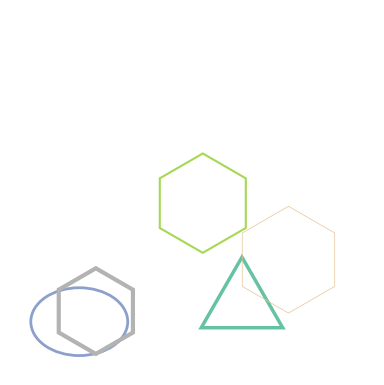[{"shape": "triangle", "thickness": 2.5, "radius": 0.61, "center": [0.628, 0.21]}, {"shape": "oval", "thickness": 2, "radius": 0.63, "center": [0.206, 0.165]}, {"shape": "hexagon", "thickness": 1.5, "radius": 0.65, "center": [0.527, 0.472]}, {"shape": "hexagon", "thickness": 0.5, "radius": 0.69, "center": [0.749, 0.325]}, {"shape": "hexagon", "thickness": 3, "radius": 0.56, "center": [0.249, 0.192]}]